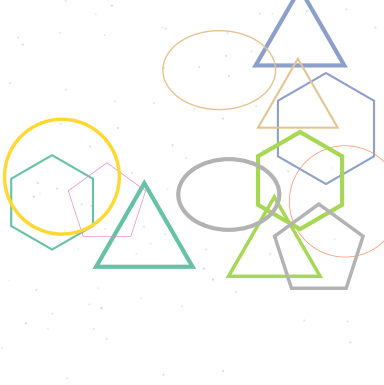[{"shape": "triangle", "thickness": 3, "radius": 0.72, "center": [0.375, 0.379]}, {"shape": "hexagon", "thickness": 1.5, "radius": 0.61, "center": [0.135, 0.474]}, {"shape": "circle", "thickness": 0.5, "radius": 0.72, "center": [0.896, 0.477]}, {"shape": "hexagon", "thickness": 1.5, "radius": 0.72, "center": [0.847, 0.666]}, {"shape": "triangle", "thickness": 3, "radius": 0.67, "center": [0.779, 0.897]}, {"shape": "pentagon", "thickness": 0.5, "radius": 0.53, "center": [0.278, 0.472]}, {"shape": "triangle", "thickness": 2.5, "radius": 0.69, "center": [0.713, 0.351]}, {"shape": "hexagon", "thickness": 3, "radius": 0.63, "center": [0.779, 0.531]}, {"shape": "circle", "thickness": 2.5, "radius": 0.75, "center": [0.161, 0.541]}, {"shape": "oval", "thickness": 1, "radius": 0.73, "center": [0.569, 0.818]}, {"shape": "triangle", "thickness": 1.5, "radius": 0.6, "center": [0.774, 0.728]}, {"shape": "pentagon", "thickness": 2.5, "radius": 0.6, "center": [0.828, 0.349]}, {"shape": "oval", "thickness": 3, "radius": 0.66, "center": [0.594, 0.495]}]